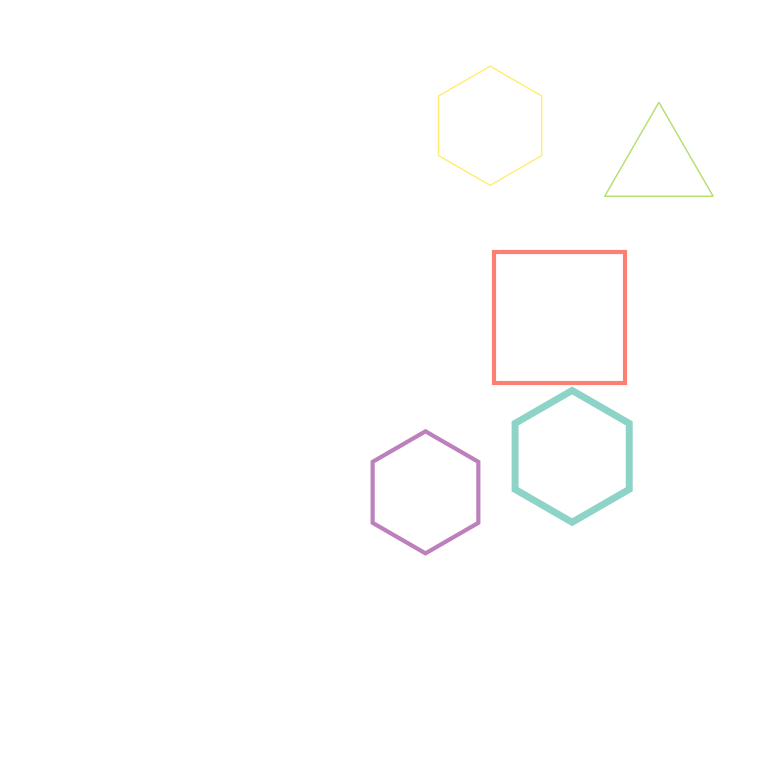[{"shape": "hexagon", "thickness": 2.5, "radius": 0.43, "center": [0.743, 0.407]}, {"shape": "square", "thickness": 1.5, "radius": 0.43, "center": [0.727, 0.588]}, {"shape": "triangle", "thickness": 0.5, "radius": 0.41, "center": [0.856, 0.786]}, {"shape": "hexagon", "thickness": 1.5, "radius": 0.4, "center": [0.553, 0.361]}, {"shape": "hexagon", "thickness": 0.5, "radius": 0.39, "center": [0.637, 0.837]}]